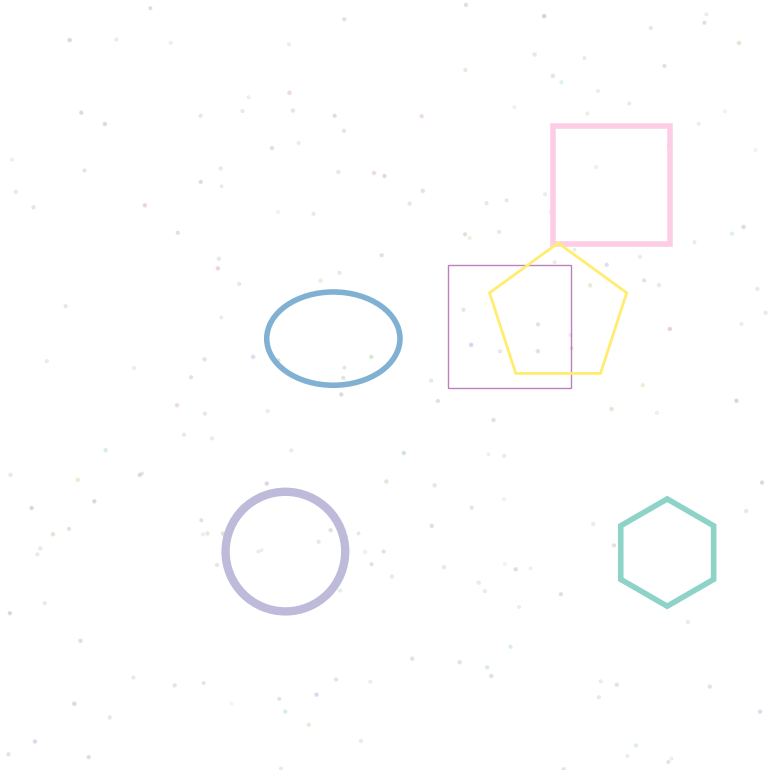[{"shape": "hexagon", "thickness": 2, "radius": 0.35, "center": [0.866, 0.282]}, {"shape": "circle", "thickness": 3, "radius": 0.39, "center": [0.371, 0.284]}, {"shape": "oval", "thickness": 2, "radius": 0.43, "center": [0.433, 0.56]}, {"shape": "square", "thickness": 2, "radius": 0.38, "center": [0.794, 0.76]}, {"shape": "square", "thickness": 0.5, "radius": 0.4, "center": [0.662, 0.576]}, {"shape": "pentagon", "thickness": 1, "radius": 0.47, "center": [0.725, 0.591]}]